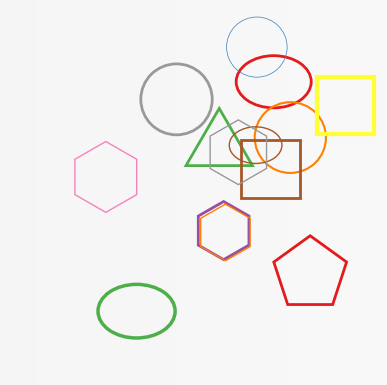[{"shape": "pentagon", "thickness": 2, "radius": 0.49, "center": [0.8, 0.289]}, {"shape": "oval", "thickness": 2, "radius": 0.48, "center": [0.706, 0.788]}, {"shape": "circle", "thickness": 0.5, "radius": 0.39, "center": [0.663, 0.878]}, {"shape": "triangle", "thickness": 2, "radius": 0.5, "center": [0.566, 0.619]}, {"shape": "oval", "thickness": 2.5, "radius": 0.5, "center": [0.352, 0.192]}, {"shape": "hexagon", "thickness": 2, "radius": 0.38, "center": [0.577, 0.401]}, {"shape": "hexagon", "thickness": 1, "radius": 0.37, "center": [0.582, 0.396]}, {"shape": "circle", "thickness": 1.5, "radius": 0.46, "center": [0.749, 0.643]}, {"shape": "square", "thickness": 3, "radius": 0.37, "center": [0.891, 0.726]}, {"shape": "square", "thickness": 2, "radius": 0.38, "center": [0.698, 0.56]}, {"shape": "oval", "thickness": 1, "radius": 0.34, "center": [0.66, 0.623]}, {"shape": "hexagon", "thickness": 1, "radius": 0.46, "center": [0.273, 0.54]}, {"shape": "hexagon", "thickness": 1, "radius": 0.42, "center": [0.615, 0.605]}, {"shape": "circle", "thickness": 2, "radius": 0.46, "center": [0.456, 0.742]}]